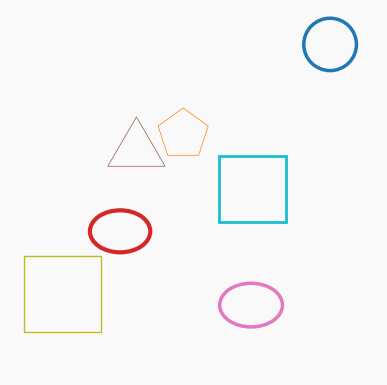[{"shape": "circle", "thickness": 2.5, "radius": 0.34, "center": [0.852, 0.885]}, {"shape": "pentagon", "thickness": 0.5, "radius": 0.34, "center": [0.473, 0.652]}, {"shape": "oval", "thickness": 3, "radius": 0.39, "center": [0.31, 0.399]}, {"shape": "triangle", "thickness": 0.5, "radius": 0.43, "center": [0.352, 0.611]}, {"shape": "oval", "thickness": 2.5, "radius": 0.4, "center": [0.648, 0.208]}, {"shape": "square", "thickness": 1, "radius": 0.5, "center": [0.162, 0.237]}, {"shape": "square", "thickness": 2, "radius": 0.43, "center": [0.651, 0.509]}]